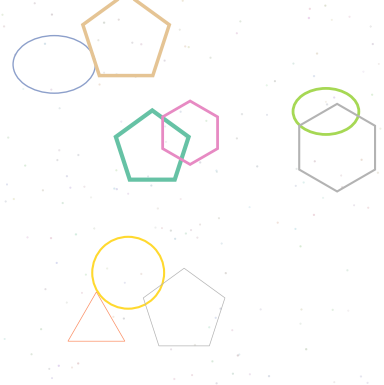[{"shape": "pentagon", "thickness": 3, "radius": 0.5, "center": [0.395, 0.614]}, {"shape": "triangle", "thickness": 0.5, "radius": 0.43, "center": [0.25, 0.156]}, {"shape": "oval", "thickness": 1, "radius": 0.53, "center": [0.141, 0.833]}, {"shape": "hexagon", "thickness": 2, "radius": 0.41, "center": [0.494, 0.655]}, {"shape": "oval", "thickness": 2, "radius": 0.43, "center": [0.847, 0.711]}, {"shape": "circle", "thickness": 1.5, "radius": 0.47, "center": [0.333, 0.292]}, {"shape": "pentagon", "thickness": 2.5, "radius": 0.59, "center": [0.327, 0.899]}, {"shape": "hexagon", "thickness": 1.5, "radius": 0.57, "center": [0.876, 0.616]}, {"shape": "pentagon", "thickness": 0.5, "radius": 0.56, "center": [0.478, 0.192]}]